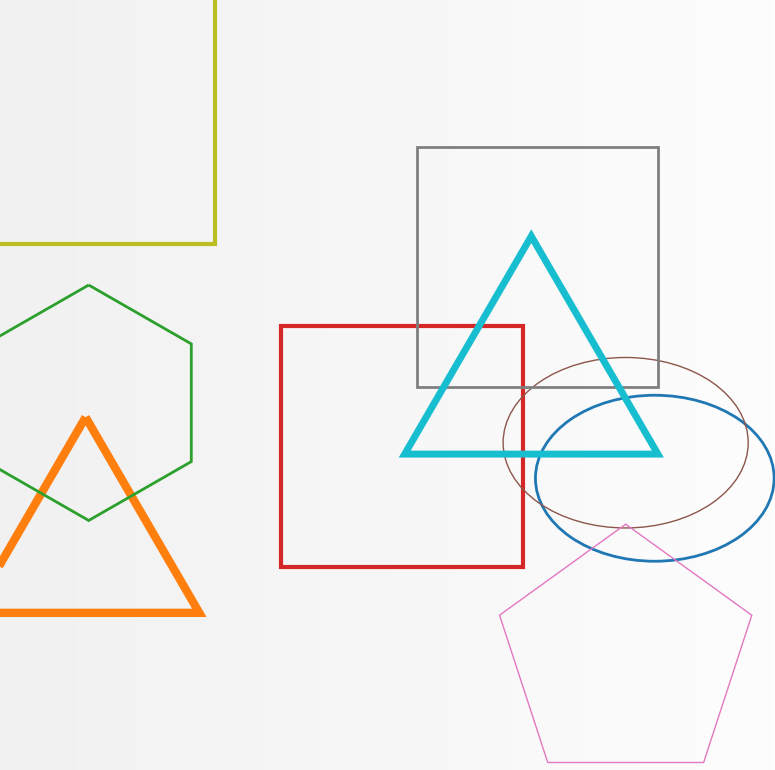[{"shape": "oval", "thickness": 1, "radius": 0.77, "center": [0.845, 0.379]}, {"shape": "triangle", "thickness": 3, "radius": 0.85, "center": [0.11, 0.289]}, {"shape": "hexagon", "thickness": 1, "radius": 0.76, "center": [0.114, 0.477]}, {"shape": "square", "thickness": 1.5, "radius": 0.78, "center": [0.518, 0.42]}, {"shape": "oval", "thickness": 0.5, "radius": 0.79, "center": [0.807, 0.425]}, {"shape": "pentagon", "thickness": 0.5, "radius": 0.86, "center": [0.807, 0.148]}, {"shape": "square", "thickness": 1, "radius": 0.78, "center": [0.694, 0.653]}, {"shape": "square", "thickness": 1.5, "radius": 0.81, "center": [0.115, 0.846]}, {"shape": "triangle", "thickness": 2.5, "radius": 0.94, "center": [0.686, 0.505]}]